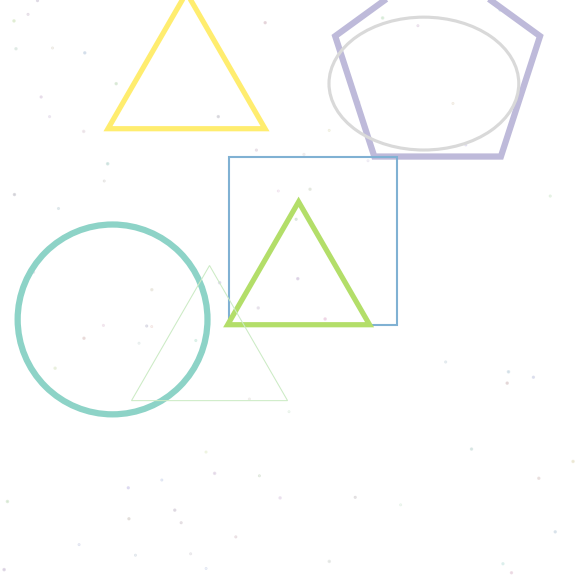[{"shape": "circle", "thickness": 3, "radius": 0.82, "center": [0.195, 0.446]}, {"shape": "pentagon", "thickness": 3, "radius": 0.93, "center": [0.758, 0.879]}, {"shape": "square", "thickness": 1, "radius": 0.73, "center": [0.542, 0.582]}, {"shape": "triangle", "thickness": 2.5, "radius": 0.71, "center": [0.517, 0.508]}, {"shape": "oval", "thickness": 1.5, "radius": 0.82, "center": [0.734, 0.854]}, {"shape": "triangle", "thickness": 0.5, "radius": 0.78, "center": [0.363, 0.383]}, {"shape": "triangle", "thickness": 2.5, "radius": 0.79, "center": [0.323, 0.855]}]